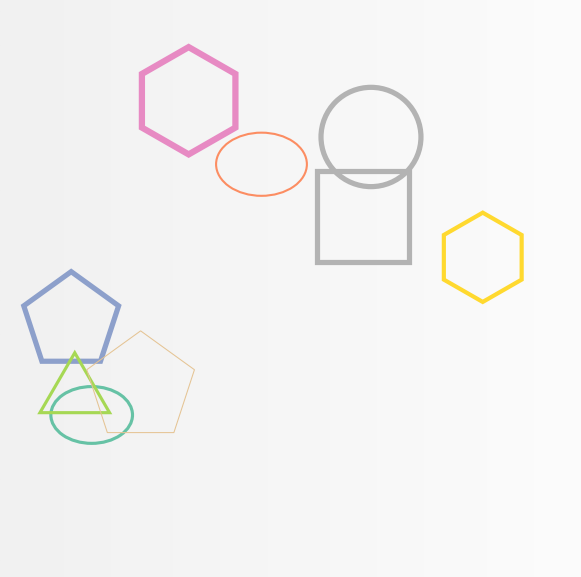[{"shape": "oval", "thickness": 1.5, "radius": 0.35, "center": [0.158, 0.281]}, {"shape": "oval", "thickness": 1, "radius": 0.39, "center": [0.45, 0.715]}, {"shape": "pentagon", "thickness": 2.5, "radius": 0.43, "center": [0.122, 0.443]}, {"shape": "hexagon", "thickness": 3, "radius": 0.46, "center": [0.325, 0.825]}, {"shape": "triangle", "thickness": 1.5, "radius": 0.35, "center": [0.129, 0.319]}, {"shape": "hexagon", "thickness": 2, "radius": 0.39, "center": [0.831, 0.554]}, {"shape": "pentagon", "thickness": 0.5, "radius": 0.49, "center": [0.242, 0.329]}, {"shape": "square", "thickness": 2.5, "radius": 0.39, "center": [0.624, 0.624]}, {"shape": "circle", "thickness": 2.5, "radius": 0.43, "center": [0.638, 0.762]}]